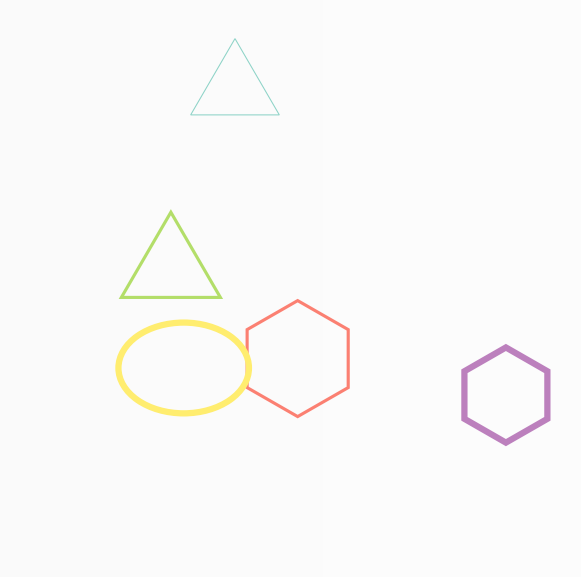[{"shape": "triangle", "thickness": 0.5, "radius": 0.44, "center": [0.404, 0.844]}, {"shape": "hexagon", "thickness": 1.5, "radius": 0.5, "center": [0.512, 0.378]}, {"shape": "triangle", "thickness": 1.5, "radius": 0.49, "center": [0.294, 0.533]}, {"shape": "hexagon", "thickness": 3, "radius": 0.41, "center": [0.87, 0.315]}, {"shape": "oval", "thickness": 3, "radius": 0.56, "center": [0.316, 0.362]}]